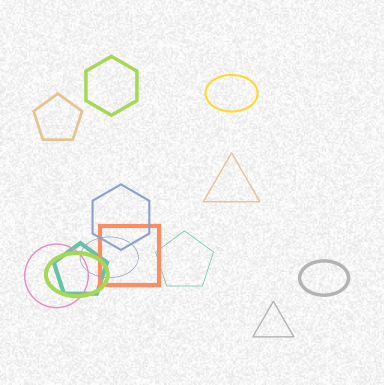[{"shape": "pentagon", "thickness": 0.5, "radius": 0.4, "center": [0.479, 0.321]}, {"shape": "pentagon", "thickness": 3, "radius": 0.36, "center": [0.209, 0.296]}, {"shape": "square", "thickness": 3, "radius": 0.38, "center": [0.336, 0.336]}, {"shape": "oval", "thickness": 0.5, "radius": 0.38, "center": [0.284, 0.332]}, {"shape": "hexagon", "thickness": 1.5, "radius": 0.43, "center": [0.314, 0.436]}, {"shape": "circle", "thickness": 1, "radius": 0.41, "center": [0.147, 0.284]}, {"shape": "oval", "thickness": 3, "radius": 0.4, "center": [0.2, 0.287]}, {"shape": "hexagon", "thickness": 2.5, "radius": 0.38, "center": [0.289, 0.777]}, {"shape": "oval", "thickness": 1.5, "radius": 0.34, "center": [0.601, 0.758]}, {"shape": "triangle", "thickness": 1, "radius": 0.42, "center": [0.602, 0.518]}, {"shape": "pentagon", "thickness": 2, "radius": 0.33, "center": [0.15, 0.691]}, {"shape": "oval", "thickness": 2.5, "radius": 0.32, "center": [0.842, 0.278]}, {"shape": "triangle", "thickness": 1, "radius": 0.31, "center": [0.71, 0.156]}]